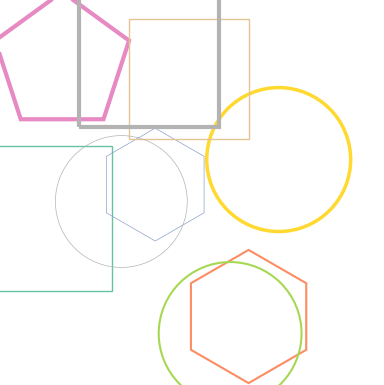[{"shape": "square", "thickness": 1, "radius": 0.95, "center": [0.101, 0.432]}, {"shape": "hexagon", "thickness": 1.5, "radius": 0.86, "center": [0.646, 0.178]}, {"shape": "hexagon", "thickness": 0.5, "radius": 0.73, "center": [0.403, 0.521]}, {"shape": "pentagon", "thickness": 3, "radius": 0.91, "center": [0.161, 0.838]}, {"shape": "circle", "thickness": 1.5, "radius": 0.93, "center": [0.598, 0.134]}, {"shape": "circle", "thickness": 2.5, "radius": 0.93, "center": [0.724, 0.586]}, {"shape": "square", "thickness": 1, "radius": 0.78, "center": [0.49, 0.795]}, {"shape": "circle", "thickness": 0.5, "radius": 0.86, "center": [0.315, 0.477]}, {"shape": "square", "thickness": 3, "radius": 0.91, "center": [0.387, 0.852]}]